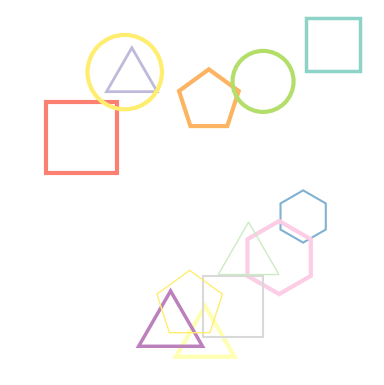[{"shape": "square", "thickness": 2.5, "radius": 0.35, "center": [0.865, 0.885]}, {"shape": "triangle", "thickness": 3, "radius": 0.44, "center": [0.533, 0.117]}, {"shape": "triangle", "thickness": 2, "radius": 0.38, "center": [0.342, 0.8]}, {"shape": "square", "thickness": 3, "radius": 0.46, "center": [0.212, 0.644]}, {"shape": "hexagon", "thickness": 1.5, "radius": 0.34, "center": [0.787, 0.438]}, {"shape": "pentagon", "thickness": 3, "radius": 0.41, "center": [0.542, 0.738]}, {"shape": "circle", "thickness": 3, "radius": 0.4, "center": [0.683, 0.789]}, {"shape": "hexagon", "thickness": 3, "radius": 0.48, "center": [0.725, 0.331]}, {"shape": "square", "thickness": 1.5, "radius": 0.39, "center": [0.605, 0.204]}, {"shape": "triangle", "thickness": 2.5, "radius": 0.48, "center": [0.443, 0.148]}, {"shape": "triangle", "thickness": 1, "radius": 0.46, "center": [0.646, 0.332]}, {"shape": "pentagon", "thickness": 1, "radius": 0.45, "center": [0.493, 0.208]}, {"shape": "circle", "thickness": 3, "radius": 0.48, "center": [0.324, 0.813]}]